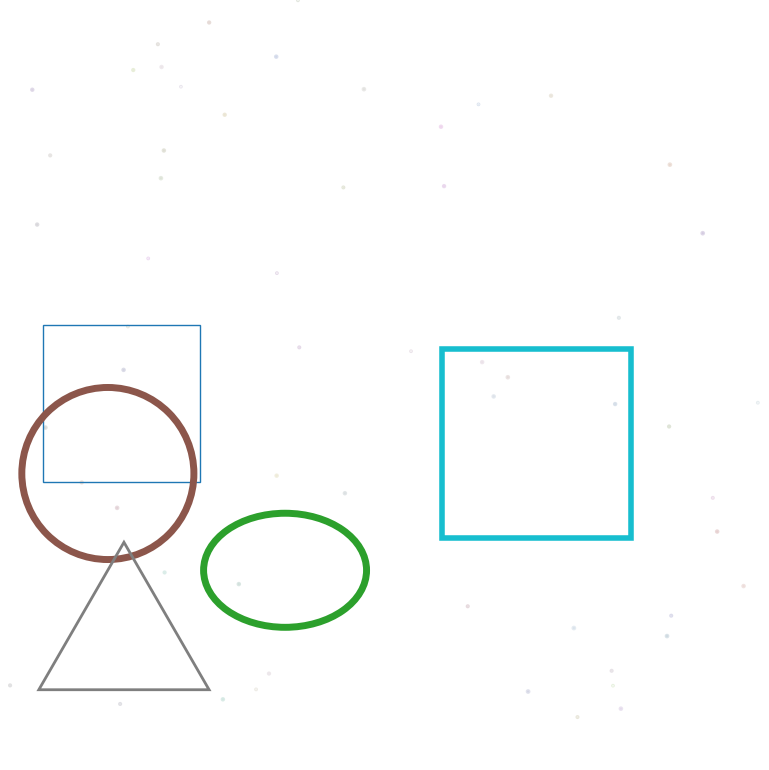[{"shape": "square", "thickness": 0.5, "radius": 0.51, "center": [0.158, 0.476]}, {"shape": "oval", "thickness": 2.5, "radius": 0.53, "center": [0.37, 0.259]}, {"shape": "circle", "thickness": 2.5, "radius": 0.56, "center": [0.14, 0.385]}, {"shape": "triangle", "thickness": 1, "radius": 0.64, "center": [0.161, 0.168]}, {"shape": "square", "thickness": 2, "radius": 0.61, "center": [0.696, 0.423]}]